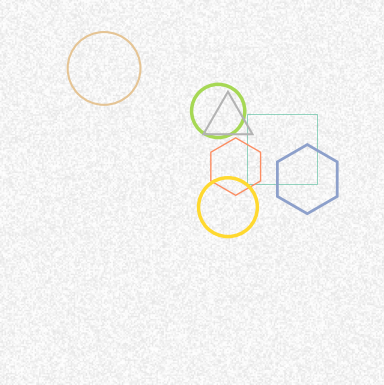[{"shape": "square", "thickness": 0.5, "radius": 0.46, "center": [0.733, 0.613]}, {"shape": "hexagon", "thickness": 1, "radius": 0.37, "center": [0.612, 0.567]}, {"shape": "hexagon", "thickness": 2, "radius": 0.45, "center": [0.798, 0.535]}, {"shape": "circle", "thickness": 2.5, "radius": 0.35, "center": [0.567, 0.712]}, {"shape": "circle", "thickness": 2.5, "radius": 0.38, "center": [0.592, 0.462]}, {"shape": "circle", "thickness": 1.5, "radius": 0.47, "center": [0.27, 0.822]}, {"shape": "triangle", "thickness": 1.5, "radius": 0.37, "center": [0.592, 0.688]}]